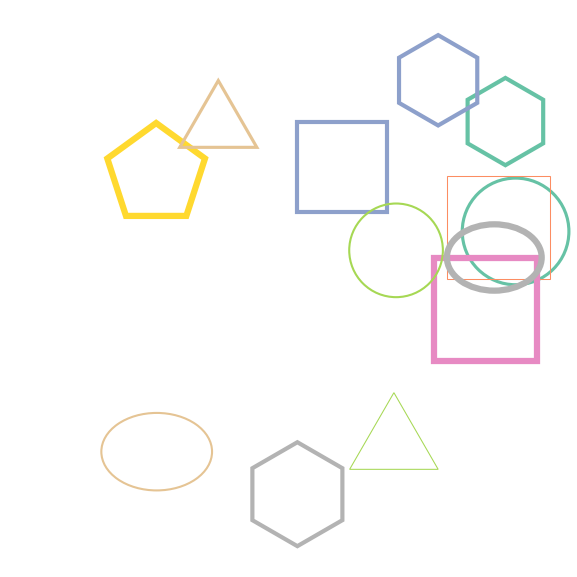[{"shape": "hexagon", "thickness": 2, "radius": 0.38, "center": [0.875, 0.789]}, {"shape": "circle", "thickness": 1.5, "radius": 0.46, "center": [0.893, 0.598]}, {"shape": "square", "thickness": 0.5, "radius": 0.45, "center": [0.863, 0.605]}, {"shape": "hexagon", "thickness": 2, "radius": 0.39, "center": [0.759, 0.86]}, {"shape": "square", "thickness": 2, "radius": 0.39, "center": [0.593, 0.71]}, {"shape": "square", "thickness": 3, "radius": 0.45, "center": [0.841, 0.463]}, {"shape": "triangle", "thickness": 0.5, "radius": 0.44, "center": [0.682, 0.231]}, {"shape": "circle", "thickness": 1, "radius": 0.41, "center": [0.686, 0.566]}, {"shape": "pentagon", "thickness": 3, "radius": 0.44, "center": [0.27, 0.697]}, {"shape": "triangle", "thickness": 1.5, "radius": 0.39, "center": [0.378, 0.783]}, {"shape": "oval", "thickness": 1, "radius": 0.48, "center": [0.271, 0.217]}, {"shape": "hexagon", "thickness": 2, "radius": 0.45, "center": [0.515, 0.143]}, {"shape": "oval", "thickness": 3, "radius": 0.41, "center": [0.856, 0.553]}]